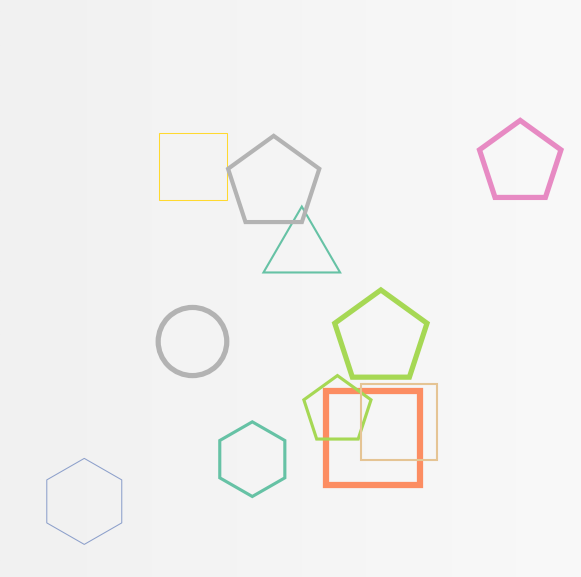[{"shape": "hexagon", "thickness": 1.5, "radius": 0.32, "center": [0.434, 0.204]}, {"shape": "triangle", "thickness": 1, "radius": 0.38, "center": [0.519, 0.565]}, {"shape": "square", "thickness": 3, "radius": 0.4, "center": [0.642, 0.241]}, {"shape": "hexagon", "thickness": 0.5, "radius": 0.37, "center": [0.145, 0.131]}, {"shape": "pentagon", "thickness": 2.5, "radius": 0.37, "center": [0.895, 0.717]}, {"shape": "pentagon", "thickness": 1.5, "radius": 0.3, "center": [0.581, 0.288]}, {"shape": "pentagon", "thickness": 2.5, "radius": 0.42, "center": [0.655, 0.414]}, {"shape": "square", "thickness": 0.5, "radius": 0.29, "center": [0.332, 0.711]}, {"shape": "square", "thickness": 1, "radius": 0.33, "center": [0.686, 0.269]}, {"shape": "circle", "thickness": 2.5, "radius": 0.3, "center": [0.331, 0.408]}, {"shape": "pentagon", "thickness": 2, "radius": 0.41, "center": [0.471, 0.681]}]